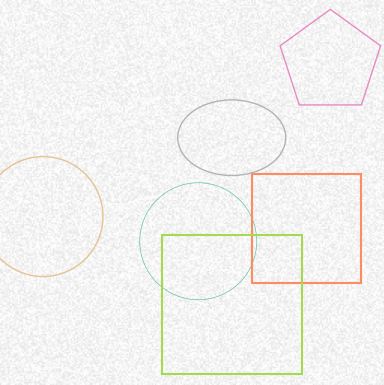[{"shape": "circle", "thickness": 0.5, "radius": 0.76, "center": [0.515, 0.373]}, {"shape": "square", "thickness": 1.5, "radius": 0.71, "center": [0.796, 0.407]}, {"shape": "pentagon", "thickness": 1, "radius": 0.69, "center": [0.858, 0.839]}, {"shape": "square", "thickness": 1.5, "radius": 0.91, "center": [0.603, 0.209]}, {"shape": "circle", "thickness": 1, "radius": 0.78, "center": [0.112, 0.438]}, {"shape": "oval", "thickness": 1, "radius": 0.7, "center": [0.602, 0.642]}]